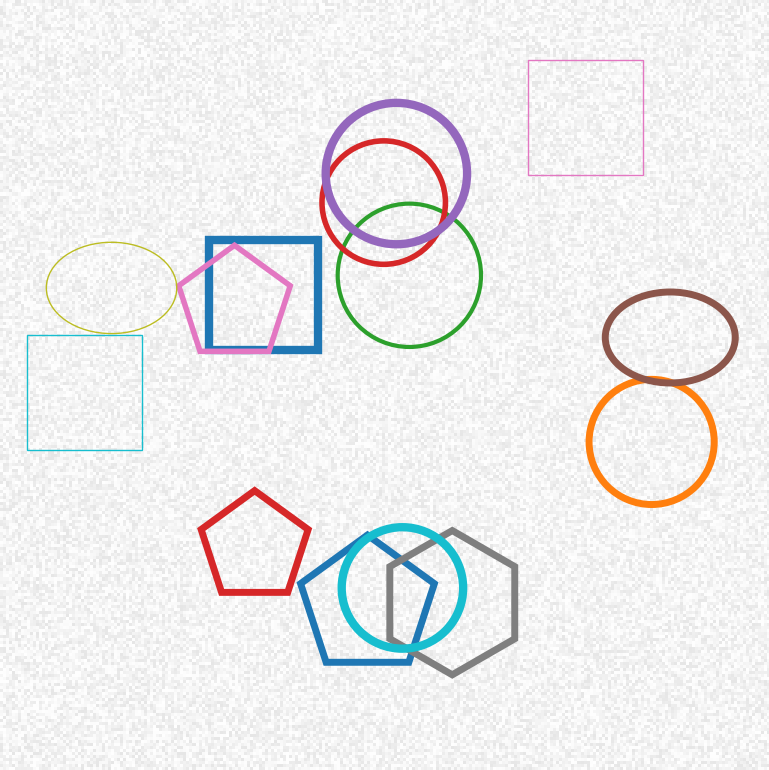[{"shape": "square", "thickness": 3, "radius": 0.36, "center": [0.342, 0.617]}, {"shape": "pentagon", "thickness": 2.5, "radius": 0.46, "center": [0.477, 0.214]}, {"shape": "circle", "thickness": 2.5, "radius": 0.41, "center": [0.846, 0.426]}, {"shape": "circle", "thickness": 1.5, "radius": 0.47, "center": [0.532, 0.642]}, {"shape": "pentagon", "thickness": 2.5, "radius": 0.37, "center": [0.331, 0.29]}, {"shape": "circle", "thickness": 2, "radius": 0.4, "center": [0.498, 0.737]}, {"shape": "circle", "thickness": 3, "radius": 0.46, "center": [0.515, 0.775]}, {"shape": "oval", "thickness": 2.5, "radius": 0.42, "center": [0.87, 0.562]}, {"shape": "square", "thickness": 0.5, "radius": 0.38, "center": [0.761, 0.847]}, {"shape": "pentagon", "thickness": 2, "radius": 0.38, "center": [0.305, 0.605]}, {"shape": "hexagon", "thickness": 2.5, "radius": 0.47, "center": [0.587, 0.217]}, {"shape": "oval", "thickness": 0.5, "radius": 0.42, "center": [0.145, 0.626]}, {"shape": "square", "thickness": 0.5, "radius": 0.37, "center": [0.11, 0.49]}, {"shape": "circle", "thickness": 3, "radius": 0.39, "center": [0.523, 0.236]}]